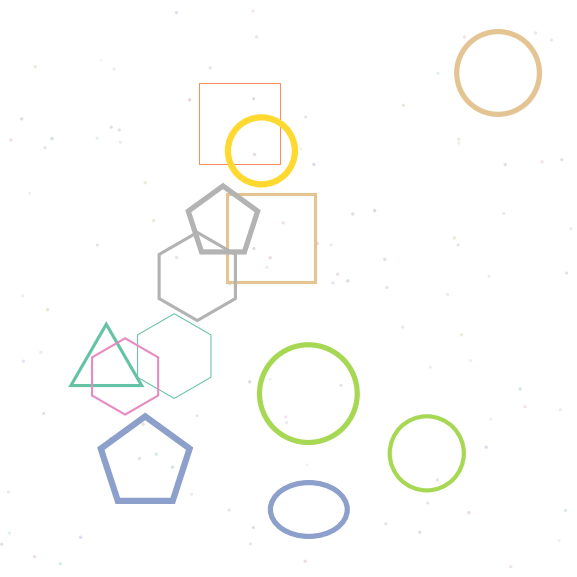[{"shape": "triangle", "thickness": 1.5, "radius": 0.35, "center": [0.184, 0.367]}, {"shape": "hexagon", "thickness": 0.5, "radius": 0.37, "center": [0.302, 0.383]}, {"shape": "square", "thickness": 0.5, "radius": 0.35, "center": [0.415, 0.785]}, {"shape": "oval", "thickness": 2.5, "radius": 0.33, "center": [0.535, 0.117]}, {"shape": "pentagon", "thickness": 3, "radius": 0.4, "center": [0.251, 0.197]}, {"shape": "hexagon", "thickness": 1, "radius": 0.33, "center": [0.217, 0.347]}, {"shape": "circle", "thickness": 2, "radius": 0.32, "center": [0.739, 0.214]}, {"shape": "circle", "thickness": 2.5, "radius": 0.42, "center": [0.534, 0.318]}, {"shape": "circle", "thickness": 3, "radius": 0.29, "center": [0.453, 0.738]}, {"shape": "square", "thickness": 1.5, "radius": 0.38, "center": [0.469, 0.587]}, {"shape": "circle", "thickness": 2.5, "radius": 0.36, "center": [0.862, 0.873]}, {"shape": "pentagon", "thickness": 2.5, "radius": 0.32, "center": [0.386, 0.614]}, {"shape": "hexagon", "thickness": 1.5, "radius": 0.38, "center": [0.342, 0.52]}]